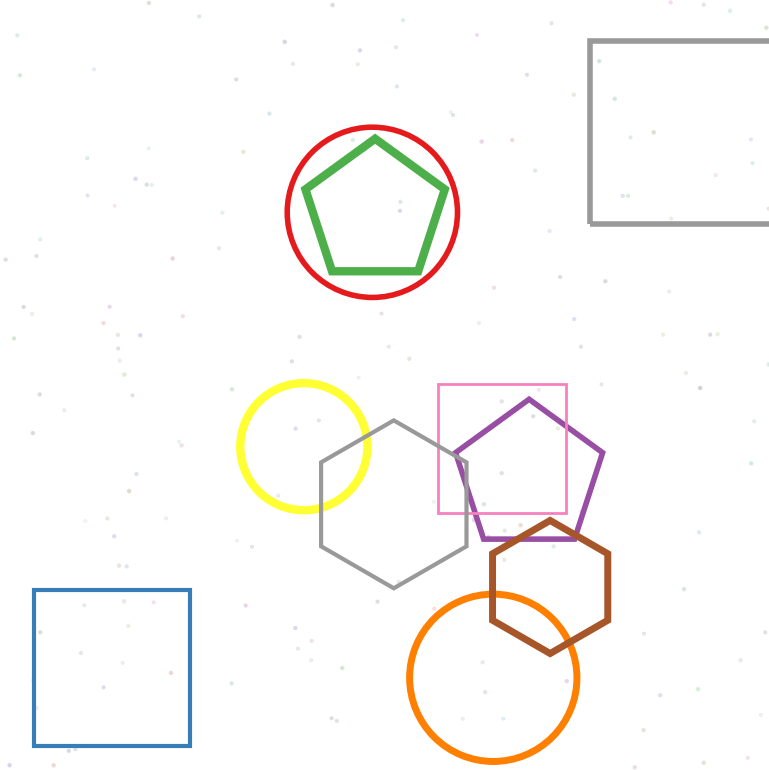[{"shape": "circle", "thickness": 2, "radius": 0.55, "center": [0.484, 0.724]}, {"shape": "square", "thickness": 1.5, "radius": 0.51, "center": [0.145, 0.132]}, {"shape": "pentagon", "thickness": 3, "radius": 0.48, "center": [0.487, 0.725]}, {"shape": "pentagon", "thickness": 2, "radius": 0.5, "center": [0.687, 0.381]}, {"shape": "circle", "thickness": 2.5, "radius": 0.54, "center": [0.641, 0.12]}, {"shape": "circle", "thickness": 3, "radius": 0.41, "center": [0.395, 0.42]}, {"shape": "hexagon", "thickness": 2.5, "radius": 0.43, "center": [0.714, 0.238]}, {"shape": "square", "thickness": 1, "radius": 0.42, "center": [0.652, 0.417]}, {"shape": "square", "thickness": 2, "radius": 0.6, "center": [0.886, 0.828]}, {"shape": "hexagon", "thickness": 1.5, "radius": 0.55, "center": [0.511, 0.345]}]